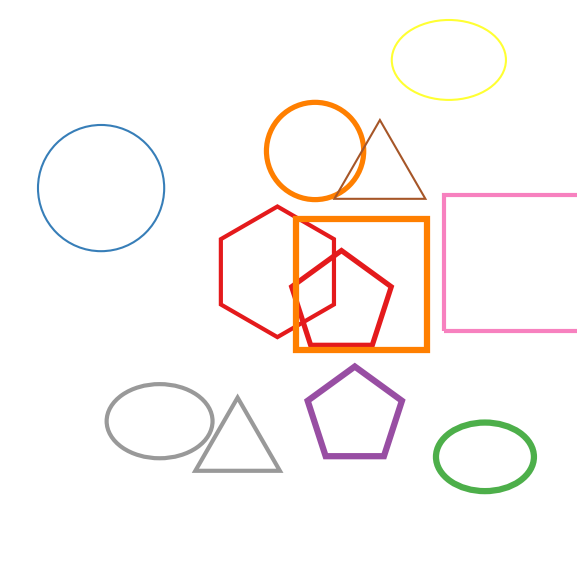[{"shape": "pentagon", "thickness": 2.5, "radius": 0.45, "center": [0.591, 0.475]}, {"shape": "hexagon", "thickness": 2, "radius": 0.57, "center": [0.48, 0.528]}, {"shape": "circle", "thickness": 1, "radius": 0.55, "center": [0.175, 0.673]}, {"shape": "oval", "thickness": 3, "radius": 0.42, "center": [0.84, 0.208]}, {"shape": "pentagon", "thickness": 3, "radius": 0.43, "center": [0.614, 0.279]}, {"shape": "square", "thickness": 3, "radius": 0.56, "center": [0.626, 0.507]}, {"shape": "circle", "thickness": 2.5, "radius": 0.42, "center": [0.546, 0.738]}, {"shape": "oval", "thickness": 1, "radius": 0.49, "center": [0.777, 0.895]}, {"shape": "triangle", "thickness": 1, "radius": 0.45, "center": [0.658, 0.7]}, {"shape": "square", "thickness": 2, "radius": 0.59, "center": [0.887, 0.544]}, {"shape": "oval", "thickness": 2, "radius": 0.46, "center": [0.276, 0.27]}, {"shape": "triangle", "thickness": 2, "radius": 0.42, "center": [0.411, 0.226]}]